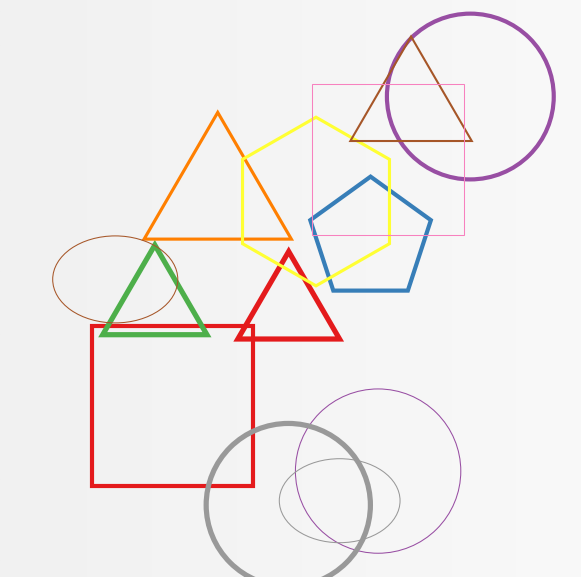[{"shape": "triangle", "thickness": 2.5, "radius": 0.51, "center": [0.497, 0.463]}, {"shape": "square", "thickness": 2, "radius": 0.69, "center": [0.297, 0.296]}, {"shape": "pentagon", "thickness": 2, "radius": 0.55, "center": [0.638, 0.584]}, {"shape": "triangle", "thickness": 2.5, "radius": 0.52, "center": [0.266, 0.471]}, {"shape": "circle", "thickness": 0.5, "radius": 0.71, "center": [0.651, 0.183]}, {"shape": "circle", "thickness": 2, "radius": 0.72, "center": [0.809, 0.832]}, {"shape": "triangle", "thickness": 1.5, "radius": 0.73, "center": [0.375, 0.658]}, {"shape": "hexagon", "thickness": 1.5, "radius": 0.73, "center": [0.544, 0.65]}, {"shape": "triangle", "thickness": 1, "radius": 0.6, "center": [0.707, 0.815]}, {"shape": "oval", "thickness": 0.5, "radius": 0.54, "center": [0.198, 0.515]}, {"shape": "square", "thickness": 0.5, "radius": 0.65, "center": [0.667, 0.723]}, {"shape": "oval", "thickness": 0.5, "radius": 0.52, "center": [0.584, 0.132]}, {"shape": "circle", "thickness": 2.5, "radius": 0.71, "center": [0.496, 0.125]}]